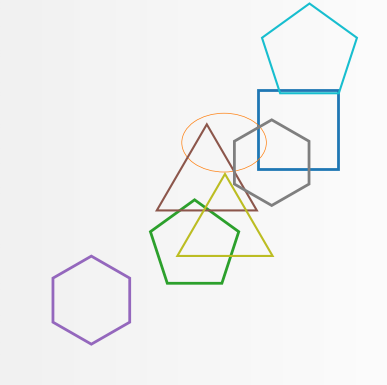[{"shape": "square", "thickness": 2, "radius": 0.51, "center": [0.769, 0.663]}, {"shape": "oval", "thickness": 0.5, "radius": 0.55, "center": [0.578, 0.63]}, {"shape": "pentagon", "thickness": 2, "radius": 0.6, "center": [0.502, 0.361]}, {"shape": "hexagon", "thickness": 2, "radius": 0.57, "center": [0.236, 0.22]}, {"shape": "triangle", "thickness": 1.5, "radius": 0.75, "center": [0.534, 0.528]}, {"shape": "hexagon", "thickness": 2, "radius": 0.56, "center": [0.701, 0.578]}, {"shape": "triangle", "thickness": 1.5, "radius": 0.71, "center": [0.581, 0.406]}, {"shape": "pentagon", "thickness": 1.5, "radius": 0.64, "center": [0.799, 0.862]}]